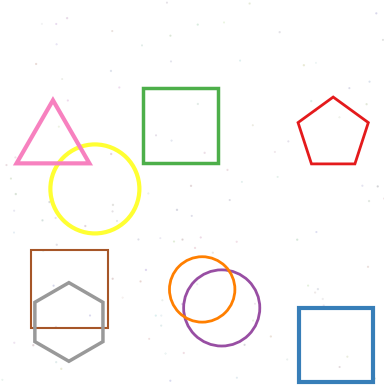[{"shape": "pentagon", "thickness": 2, "radius": 0.48, "center": [0.865, 0.652]}, {"shape": "square", "thickness": 3, "radius": 0.48, "center": [0.873, 0.103]}, {"shape": "square", "thickness": 2.5, "radius": 0.49, "center": [0.47, 0.675]}, {"shape": "circle", "thickness": 2, "radius": 0.49, "center": [0.576, 0.2]}, {"shape": "circle", "thickness": 2, "radius": 0.42, "center": [0.525, 0.248]}, {"shape": "circle", "thickness": 3, "radius": 0.58, "center": [0.246, 0.509]}, {"shape": "square", "thickness": 1.5, "radius": 0.5, "center": [0.181, 0.249]}, {"shape": "triangle", "thickness": 3, "radius": 0.55, "center": [0.138, 0.63]}, {"shape": "hexagon", "thickness": 2.5, "radius": 0.51, "center": [0.179, 0.164]}]